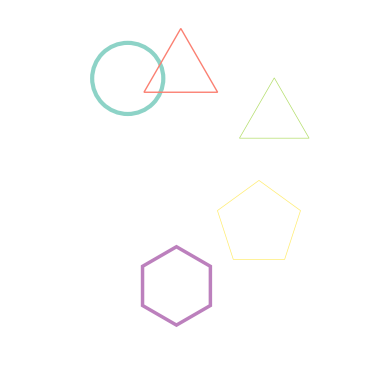[{"shape": "circle", "thickness": 3, "radius": 0.46, "center": [0.332, 0.796]}, {"shape": "triangle", "thickness": 1, "radius": 0.55, "center": [0.47, 0.816]}, {"shape": "triangle", "thickness": 0.5, "radius": 0.52, "center": [0.712, 0.693]}, {"shape": "hexagon", "thickness": 2.5, "radius": 0.51, "center": [0.458, 0.257]}, {"shape": "pentagon", "thickness": 0.5, "radius": 0.57, "center": [0.673, 0.418]}]